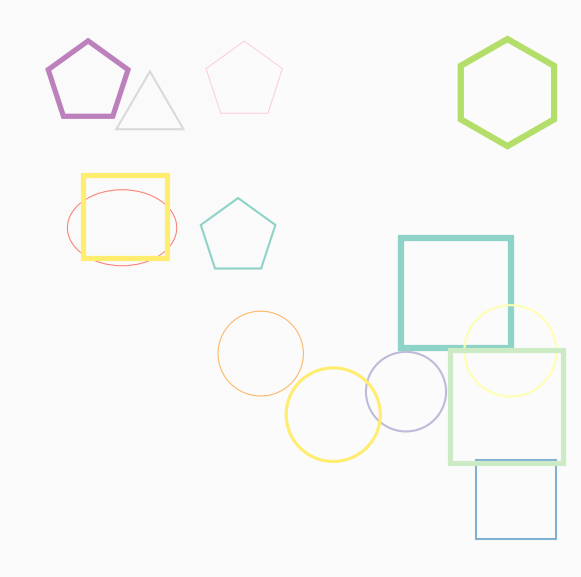[{"shape": "pentagon", "thickness": 1, "radius": 0.34, "center": [0.41, 0.589]}, {"shape": "square", "thickness": 3, "radius": 0.47, "center": [0.785, 0.492]}, {"shape": "circle", "thickness": 1, "radius": 0.4, "center": [0.878, 0.391]}, {"shape": "circle", "thickness": 1, "radius": 0.34, "center": [0.699, 0.321]}, {"shape": "oval", "thickness": 0.5, "radius": 0.47, "center": [0.21, 0.605]}, {"shape": "square", "thickness": 1, "radius": 0.34, "center": [0.888, 0.134]}, {"shape": "circle", "thickness": 0.5, "radius": 0.37, "center": [0.449, 0.387]}, {"shape": "hexagon", "thickness": 3, "radius": 0.46, "center": [0.873, 0.839]}, {"shape": "pentagon", "thickness": 0.5, "radius": 0.35, "center": [0.42, 0.859]}, {"shape": "triangle", "thickness": 1, "radius": 0.33, "center": [0.258, 0.809]}, {"shape": "pentagon", "thickness": 2.5, "radius": 0.36, "center": [0.152, 0.856]}, {"shape": "square", "thickness": 2.5, "radius": 0.49, "center": [0.871, 0.295]}, {"shape": "circle", "thickness": 1.5, "radius": 0.41, "center": [0.573, 0.281]}, {"shape": "square", "thickness": 2.5, "radius": 0.36, "center": [0.216, 0.624]}]